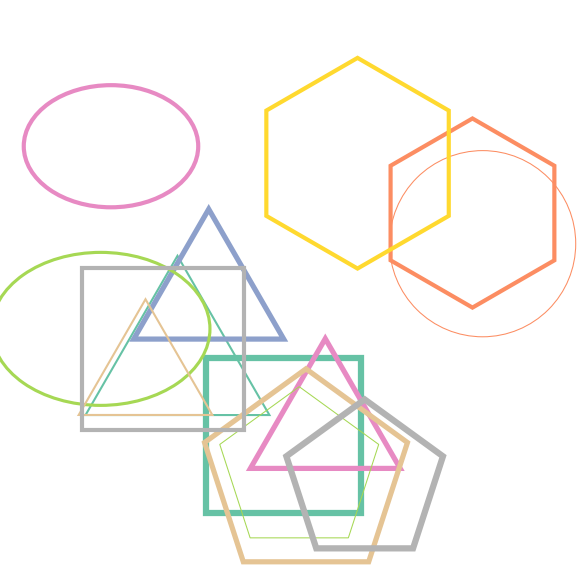[{"shape": "square", "thickness": 3, "radius": 0.67, "center": [0.492, 0.244]}, {"shape": "triangle", "thickness": 1, "radius": 0.92, "center": [0.307, 0.372]}, {"shape": "hexagon", "thickness": 2, "radius": 0.82, "center": [0.818, 0.63]}, {"shape": "circle", "thickness": 0.5, "radius": 0.81, "center": [0.836, 0.577]}, {"shape": "triangle", "thickness": 2.5, "radius": 0.75, "center": [0.361, 0.487]}, {"shape": "oval", "thickness": 2, "radius": 0.76, "center": [0.192, 0.746]}, {"shape": "triangle", "thickness": 2.5, "radius": 0.75, "center": [0.563, 0.263]}, {"shape": "oval", "thickness": 1.5, "radius": 0.95, "center": [0.174, 0.43]}, {"shape": "pentagon", "thickness": 0.5, "radius": 0.72, "center": [0.518, 0.185]}, {"shape": "hexagon", "thickness": 2, "radius": 0.91, "center": [0.619, 0.716]}, {"shape": "triangle", "thickness": 1, "radius": 0.67, "center": [0.252, 0.347]}, {"shape": "pentagon", "thickness": 2.5, "radius": 0.92, "center": [0.53, 0.176]}, {"shape": "pentagon", "thickness": 3, "radius": 0.71, "center": [0.631, 0.165]}, {"shape": "square", "thickness": 2, "radius": 0.7, "center": [0.283, 0.394]}]